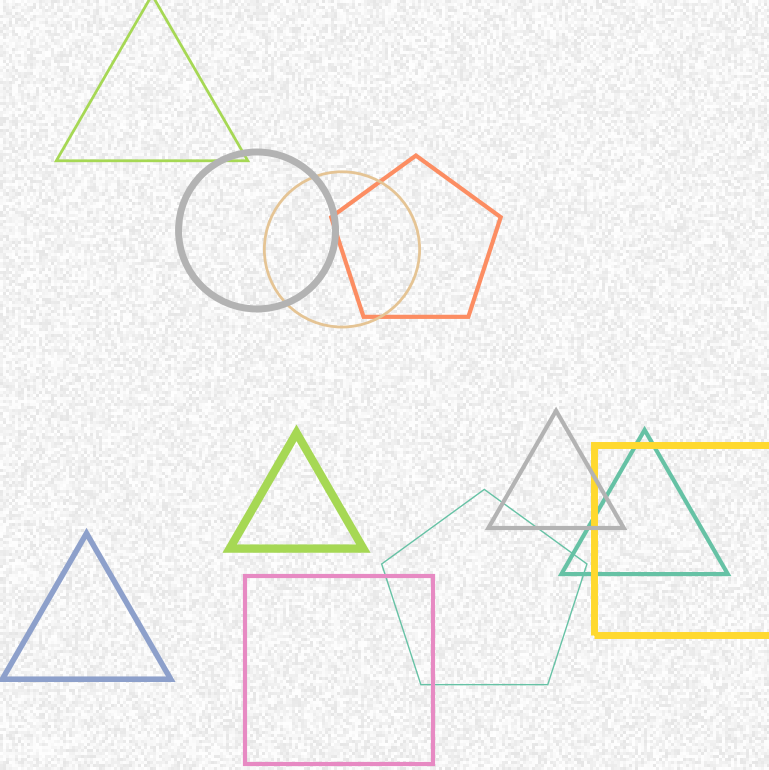[{"shape": "triangle", "thickness": 1.5, "radius": 0.62, "center": [0.837, 0.317]}, {"shape": "pentagon", "thickness": 0.5, "radius": 0.7, "center": [0.629, 0.224]}, {"shape": "pentagon", "thickness": 1.5, "radius": 0.58, "center": [0.54, 0.682]}, {"shape": "triangle", "thickness": 2, "radius": 0.63, "center": [0.112, 0.181]}, {"shape": "square", "thickness": 1.5, "radius": 0.61, "center": [0.44, 0.13]}, {"shape": "triangle", "thickness": 3, "radius": 0.5, "center": [0.385, 0.338]}, {"shape": "triangle", "thickness": 1, "radius": 0.72, "center": [0.197, 0.863]}, {"shape": "square", "thickness": 2.5, "radius": 0.62, "center": [0.896, 0.298]}, {"shape": "circle", "thickness": 1, "radius": 0.5, "center": [0.444, 0.676]}, {"shape": "triangle", "thickness": 1.5, "radius": 0.51, "center": [0.722, 0.365]}, {"shape": "circle", "thickness": 2.5, "radius": 0.51, "center": [0.334, 0.701]}]